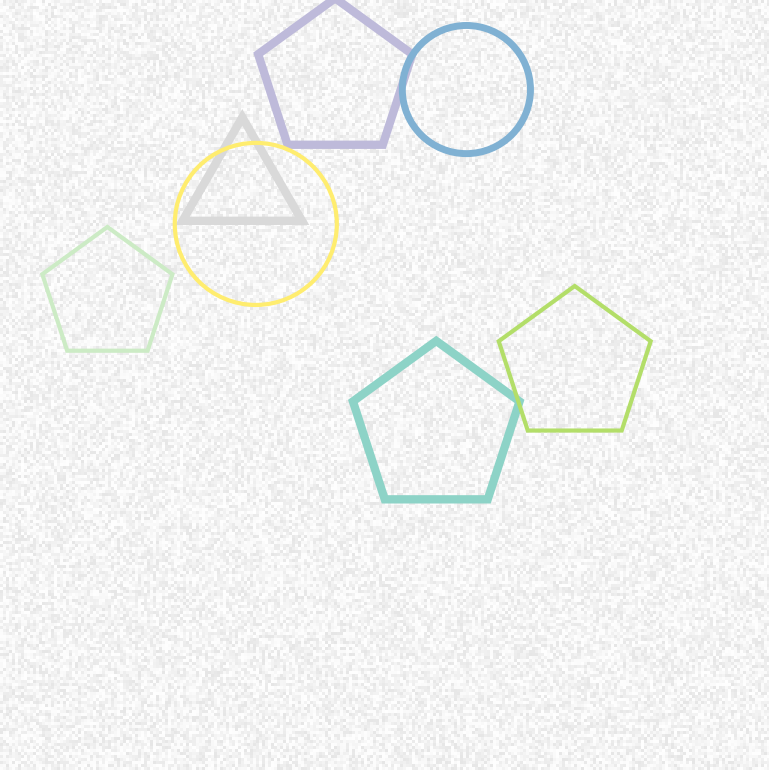[{"shape": "pentagon", "thickness": 3, "radius": 0.57, "center": [0.567, 0.444]}, {"shape": "pentagon", "thickness": 3, "radius": 0.53, "center": [0.435, 0.897]}, {"shape": "circle", "thickness": 2.5, "radius": 0.42, "center": [0.606, 0.884]}, {"shape": "pentagon", "thickness": 1.5, "radius": 0.52, "center": [0.746, 0.525]}, {"shape": "triangle", "thickness": 3, "radius": 0.45, "center": [0.315, 0.758]}, {"shape": "pentagon", "thickness": 1.5, "radius": 0.44, "center": [0.139, 0.616]}, {"shape": "circle", "thickness": 1.5, "radius": 0.53, "center": [0.332, 0.709]}]